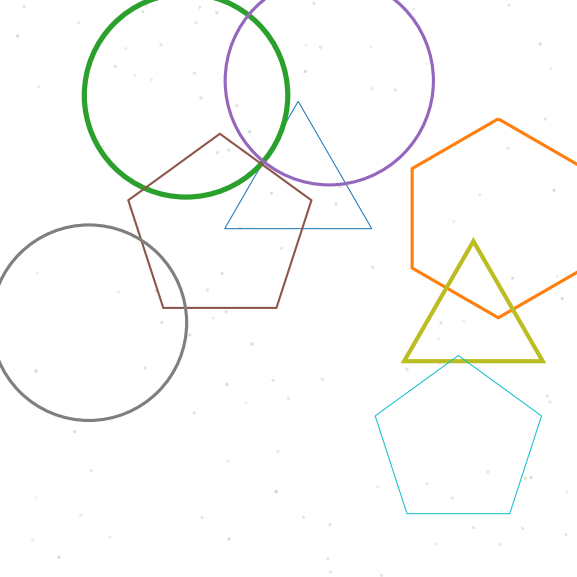[{"shape": "triangle", "thickness": 0.5, "radius": 0.74, "center": [0.516, 0.677]}, {"shape": "hexagon", "thickness": 1.5, "radius": 0.86, "center": [0.863, 0.621]}, {"shape": "circle", "thickness": 2.5, "radius": 0.88, "center": [0.322, 0.834]}, {"shape": "circle", "thickness": 1.5, "radius": 0.9, "center": [0.57, 0.859]}, {"shape": "pentagon", "thickness": 1, "radius": 0.83, "center": [0.381, 0.601]}, {"shape": "circle", "thickness": 1.5, "radius": 0.85, "center": [0.154, 0.44]}, {"shape": "triangle", "thickness": 2, "radius": 0.69, "center": [0.82, 0.443]}, {"shape": "pentagon", "thickness": 0.5, "radius": 0.76, "center": [0.794, 0.232]}]